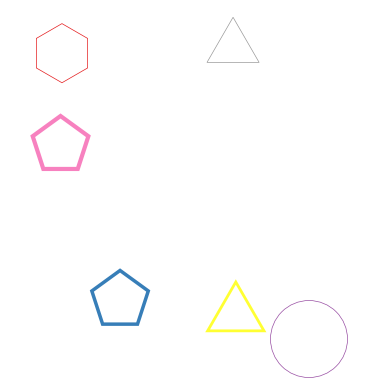[{"shape": "hexagon", "thickness": 0.5, "radius": 0.38, "center": [0.161, 0.862]}, {"shape": "pentagon", "thickness": 2.5, "radius": 0.39, "center": [0.312, 0.22]}, {"shape": "circle", "thickness": 0.5, "radius": 0.5, "center": [0.803, 0.119]}, {"shape": "triangle", "thickness": 2, "radius": 0.42, "center": [0.613, 0.183]}, {"shape": "pentagon", "thickness": 3, "radius": 0.38, "center": [0.157, 0.623]}, {"shape": "triangle", "thickness": 0.5, "radius": 0.39, "center": [0.605, 0.877]}]